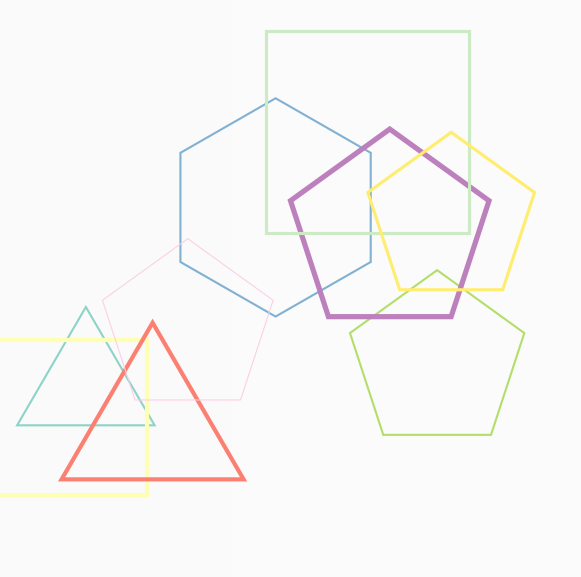[{"shape": "triangle", "thickness": 1, "radius": 0.68, "center": [0.148, 0.331]}, {"shape": "square", "thickness": 2, "radius": 0.67, "center": [0.118, 0.276]}, {"shape": "triangle", "thickness": 2, "radius": 0.9, "center": [0.263, 0.259]}, {"shape": "hexagon", "thickness": 1, "radius": 0.95, "center": [0.474, 0.64]}, {"shape": "pentagon", "thickness": 1, "radius": 0.79, "center": [0.752, 0.374]}, {"shape": "pentagon", "thickness": 0.5, "radius": 0.77, "center": [0.323, 0.431]}, {"shape": "pentagon", "thickness": 2.5, "radius": 0.9, "center": [0.671, 0.596]}, {"shape": "square", "thickness": 1.5, "radius": 0.87, "center": [0.633, 0.77]}, {"shape": "pentagon", "thickness": 1.5, "radius": 0.75, "center": [0.776, 0.619]}]